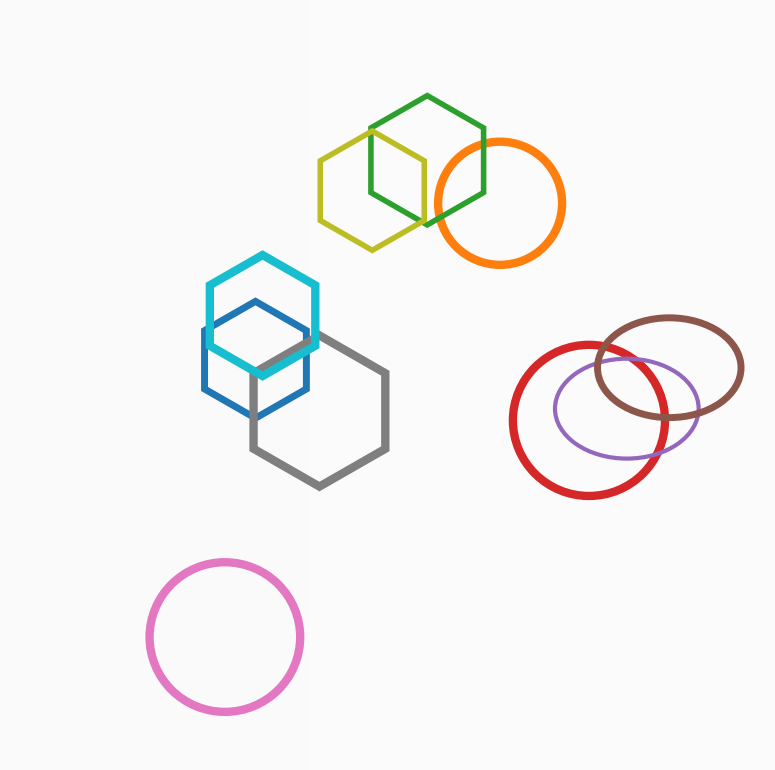[{"shape": "hexagon", "thickness": 2.5, "radius": 0.38, "center": [0.33, 0.533]}, {"shape": "circle", "thickness": 3, "radius": 0.4, "center": [0.645, 0.736]}, {"shape": "hexagon", "thickness": 2, "radius": 0.42, "center": [0.551, 0.792]}, {"shape": "circle", "thickness": 3, "radius": 0.49, "center": [0.76, 0.454]}, {"shape": "oval", "thickness": 1.5, "radius": 0.46, "center": [0.809, 0.469]}, {"shape": "oval", "thickness": 2.5, "radius": 0.46, "center": [0.864, 0.522]}, {"shape": "circle", "thickness": 3, "radius": 0.49, "center": [0.29, 0.173]}, {"shape": "hexagon", "thickness": 3, "radius": 0.49, "center": [0.412, 0.466]}, {"shape": "hexagon", "thickness": 2, "radius": 0.39, "center": [0.48, 0.752]}, {"shape": "hexagon", "thickness": 3, "radius": 0.39, "center": [0.339, 0.59]}]